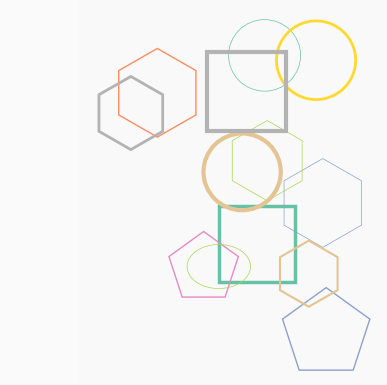[{"shape": "circle", "thickness": 0.5, "radius": 0.46, "center": [0.683, 0.856]}, {"shape": "square", "thickness": 2.5, "radius": 0.49, "center": [0.663, 0.365]}, {"shape": "hexagon", "thickness": 1, "radius": 0.58, "center": [0.406, 0.759]}, {"shape": "hexagon", "thickness": 0.5, "radius": 0.58, "center": [0.833, 0.473]}, {"shape": "pentagon", "thickness": 1, "radius": 0.59, "center": [0.842, 0.134]}, {"shape": "pentagon", "thickness": 1, "radius": 0.47, "center": [0.526, 0.305]}, {"shape": "oval", "thickness": 0.5, "radius": 0.41, "center": [0.565, 0.308]}, {"shape": "hexagon", "thickness": 0.5, "radius": 0.52, "center": [0.69, 0.583]}, {"shape": "circle", "thickness": 2, "radius": 0.51, "center": [0.816, 0.844]}, {"shape": "circle", "thickness": 3, "radius": 0.5, "center": [0.625, 0.554]}, {"shape": "hexagon", "thickness": 1.5, "radius": 0.43, "center": [0.797, 0.289]}, {"shape": "square", "thickness": 3, "radius": 0.51, "center": [0.636, 0.764]}, {"shape": "hexagon", "thickness": 2, "radius": 0.48, "center": [0.338, 0.706]}]